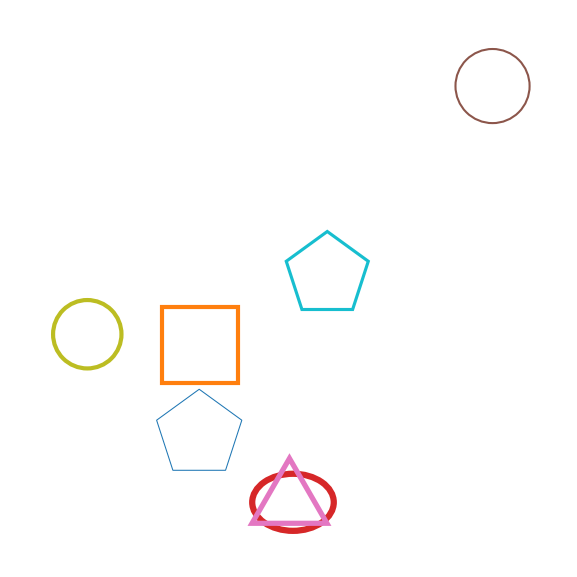[{"shape": "pentagon", "thickness": 0.5, "radius": 0.39, "center": [0.345, 0.248]}, {"shape": "square", "thickness": 2, "radius": 0.33, "center": [0.346, 0.401]}, {"shape": "oval", "thickness": 3, "radius": 0.35, "center": [0.507, 0.129]}, {"shape": "circle", "thickness": 1, "radius": 0.32, "center": [0.853, 0.85]}, {"shape": "triangle", "thickness": 2.5, "radius": 0.37, "center": [0.501, 0.13]}, {"shape": "circle", "thickness": 2, "radius": 0.3, "center": [0.151, 0.42]}, {"shape": "pentagon", "thickness": 1.5, "radius": 0.37, "center": [0.567, 0.524]}]